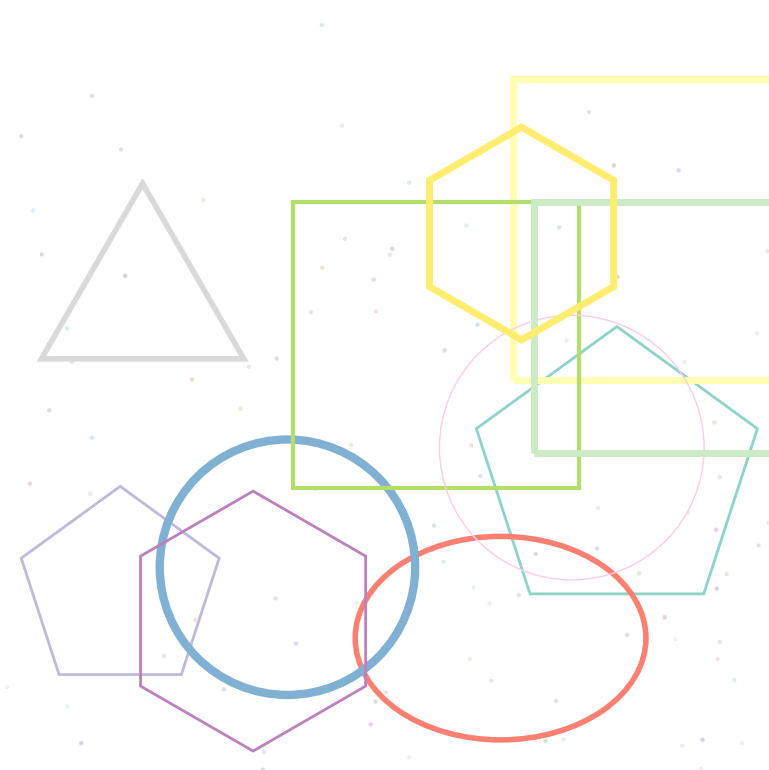[{"shape": "pentagon", "thickness": 1, "radius": 0.96, "center": [0.801, 0.384]}, {"shape": "square", "thickness": 2.5, "radius": 0.98, "center": [0.861, 0.702]}, {"shape": "pentagon", "thickness": 1, "radius": 0.68, "center": [0.156, 0.233]}, {"shape": "oval", "thickness": 2, "radius": 0.94, "center": [0.65, 0.171]}, {"shape": "circle", "thickness": 3, "radius": 0.83, "center": [0.373, 0.263]}, {"shape": "square", "thickness": 1.5, "radius": 0.93, "center": [0.566, 0.552]}, {"shape": "circle", "thickness": 0.5, "radius": 0.86, "center": [0.743, 0.419]}, {"shape": "triangle", "thickness": 2, "radius": 0.76, "center": [0.185, 0.61]}, {"shape": "hexagon", "thickness": 1, "radius": 0.84, "center": [0.329, 0.193]}, {"shape": "square", "thickness": 2.5, "radius": 0.82, "center": [0.857, 0.575]}, {"shape": "hexagon", "thickness": 2.5, "radius": 0.69, "center": [0.677, 0.697]}]